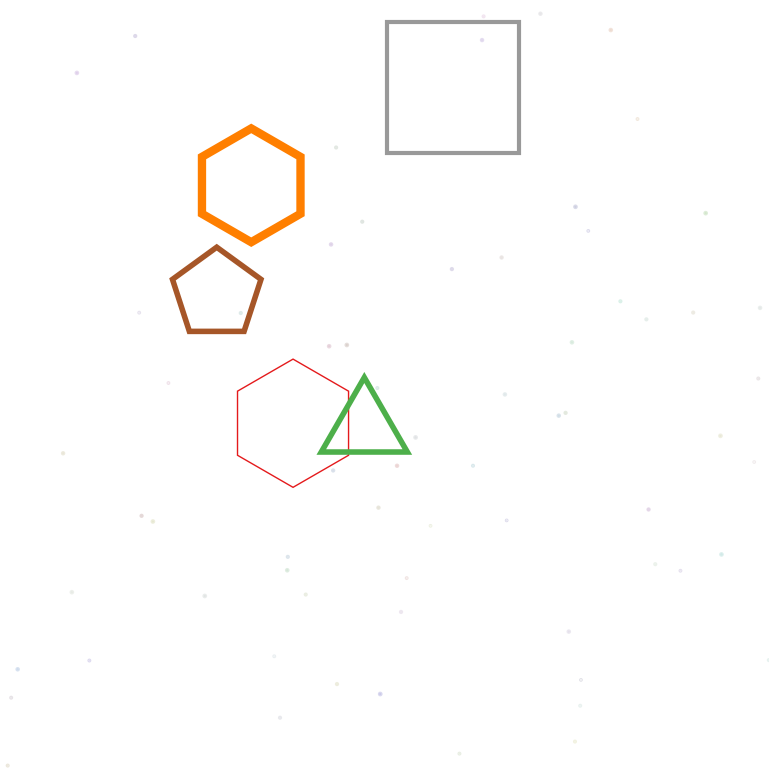[{"shape": "hexagon", "thickness": 0.5, "radius": 0.42, "center": [0.381, 0.45]}, {"shape": "triangle", "thickness": 2, "radius": 0.32, "center": [0.473, 0.445]}, {"shape": "hexagon", "thickness": 3, "radius": 0.37, "center": [0.326, 0.759]}, {"shape": "pentagon", "thickness": 2, "radius": 0.3, "center": [0.281, 0.619]}, {"shape": "square", "thickness": 1.5, "radius": 0.43, "center": [0.588, 0.886]}]